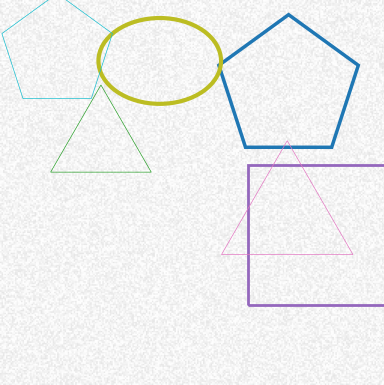[{"shape": "pentagon", "thickness": 2.5, "radius": 0.95, "center": [0.75, 0.772]}, {"shape": "triangle", "thickness": 0.5, "radius": 0.75, "center": [0.262, 0.628]}, {"shape": "square", "thickness": 2, "radius": 0.91, "center": [0.826, 0.389]}, {"shape": "triangle", "thickness": 0.5, "radius": 0.99, "center": [0.746, 0.437]}, {"shape": "oval", "thickness": 3, "radius": 0.8, "center": [0.415, 0.842]}, {"shape": "pentagon", "thickness": 0.5, "radius": 0.75, "center": [0.148, 0.866]}]